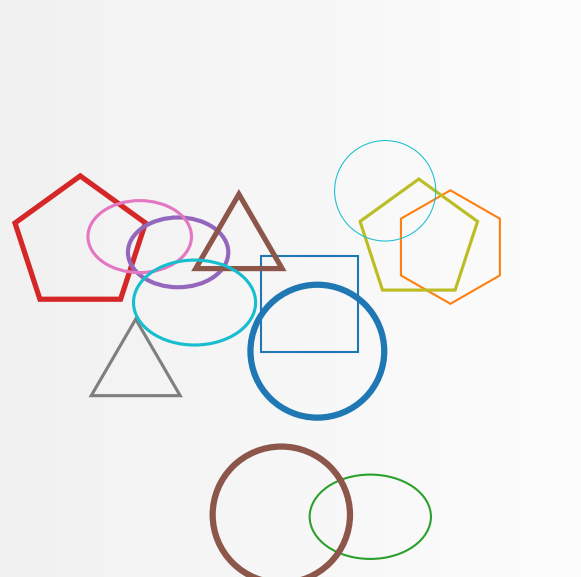[{"shape": "circle", "thickness": 3, "radius": 0.58, "center": [0.546, 0.391]}, {"shape": "square", "thickness": 1, "radius": 0.41, "center": [0.532, 0.473]}, {"shape": "hexagon", "thickness": 1, "radius": 0.49, "center": [0.775, 0.571]}, {"shape": "oval", "thickness": 1, "radius": 0.52, "center": [0.637, 0.104]}, {"shape": "pentagon", "thickness": 2.5, "radius": 0.59, "center": [0.138, 0.576]}, {"shape": "oval", "thickness": 2, "radius": 0.43, "center": [0.306, 0.562]}, {"shape": "triangle", "thickness": 2.5, "radius": 0.43, "center": [0.411, 0.577]}, {"shape": "circle", "thickness": 3, "radius": 0.59, "center": [0.484, 0.108]}, {"shape": "oval", "thickness": 1.5, "radius": 0.45, "center": [0.24, 0.589]}, {"shape": "triangle", "thickness": 1.5, "radius": 0.44, "center": [0.233, 0.358]}, {"shape": "pentagon", "thickness": 1.5, "radius": 0.53, "center": [0.721, 0.583]}, {"shape": "circle", "thickness": 0.5, "radius": 0.43, "center": [0.663, 0.669]}, {"shape": "oval", "thickness": 1.5, "radius": 0.53, "center": [0.335, 0.475]}]